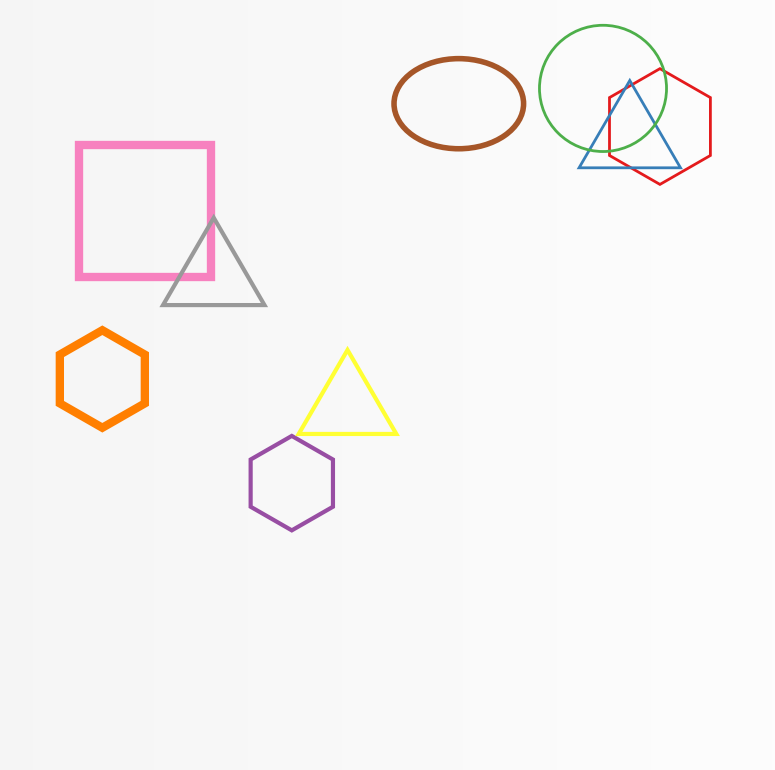[{"shape": "hexagon", "thickness": 1, "radius": 0.38, "center": [0.852, 0.836]}, {"shape": "triangle", "thickness": 1, "radius": 0.38, "center": [0.813, 0.82]}, {"shape": "circle", "thickness": 1, "radius": 0.41, "center": [0.778, 0.885]}, {"shape": "hexagon", "thickness": 1.5, "radius": 0.31, "center": [0.377, 0.373]}, {"shape": "hexagon", "thickness": 3, "radius": 0.32, "center": [0.132, 0.508]}, {"shape": "triangle", "thickness": 1.5, "radius": 0.36, "center": [0.448, 0.473]}, {"shape": "oval", "thickness": 2, "radius": 0.42, "center": [0.592, 0.865]}, {"shape": "square", "thickness": 3, "radius": 0.43, "center": [0.187, 0.726]}, {"shape": "triangle", "thickness": 1.5, "radius": 0.38, "center": [0.276, 0.642]}]